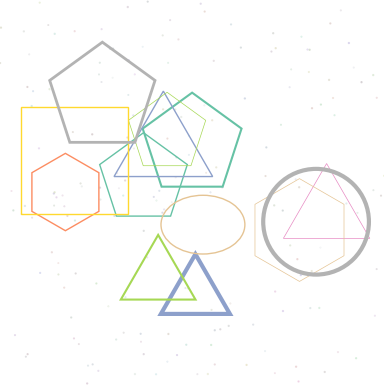[{"shape": "pentagon", "thickness": 1, "radius": 0.6, "center": [0.373, 0.536]}, {"shape": "pentagon", "thickness": 1.5, "radius": 0.67, "center": [0.499, 0.624]}, {"shape": "hexagon", "thickness": 1, "radius": 0.5, "center": [0.17, 0.501]}, {"shape": "triangle", "thickness": 1, "radius": 0.74, "center": [0.424, 0.615]}, {"shape": "triangle", "thickness": 3, "radius": 0.52, "center": [0.508, 0.236]}, {"shape": "triangle", "thickness": 0.5, "radius": 0.65, "center": [0.848, 0.446]}, {"shape": "triangle", "thickness": 1.5, "radius": 0.56, "center": [0.411, 0.278]}, {"shape": "pentagon", "thickness": 0.5, "radius": 0.53, "center": [0.434, 0.655]}, {"shape": "square", "thickness": 1, "radius": 0.7, "center": [0.193, 0.583]}, {"shape": "hexagon", "thickness": 0.5, "radius": 0.67, "center": [0.778, 0.403]}, {"shape": "oval", "thickness": 1, "radius": 0.54, "center": [0.527, 0.417]}, {"shape": "circle", "thickness": 3, "radius": 0.69, "center": [0.821, 0.424]}, {"shape": "pentagon", "thickness": 2, "radius": 0.72, "center": [0.266, 0.747]}]